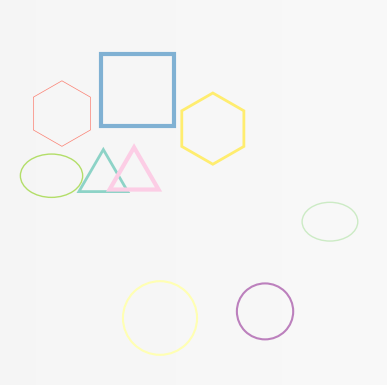[{"shape": "triangle", "thickness": 2, "radius": 0.36, "center": [0.267, 0.539]}, {"shape": "circle", "thickness": 1.5, "radius": 0.48, "center": [0.413, 0.174]}, {"shape": "hexagon", "thickness": 0.5, "radius": 0.43, "center": [0.16, 0.705]}, {"shape": "square", "thickness": 3, "radius": 0.47, "center": [0.355, 0.766]}, {"shape": "oval", "thickness": 1, "radius": 0.4, "center": [0.133, 0.544]}, {"shape": "triangle", "thickness": 3, "radius": 0.36, "center": [0.346, 0.544]}, {"shape": "circle", "thickness": 1.5, "radius": 0.36, "center": [0.684, 0.191]}, {"shape": "oval", "thickness": 1, "radius": 0.36, "center": [0.851, 0.424]}, {"shape": "hexagon", "thickness": 2, "radius": 0.46, "center": [0.549, 0.666]}]